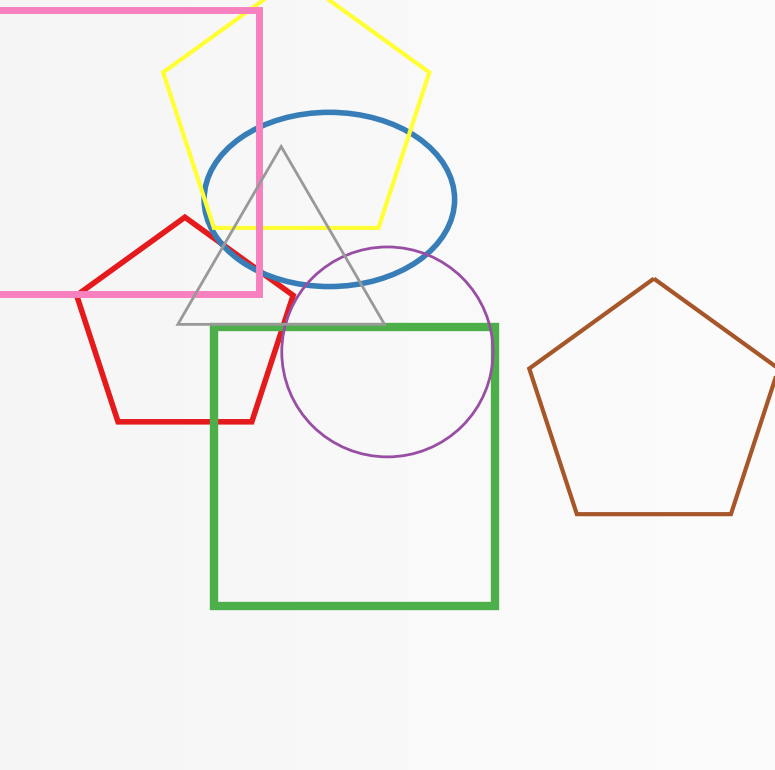[{"shape": "pentagon", "thickness": 2, "radius": 0.73, "center": [0.239, 0.571]}, {"shape": "oval", "thickness": 2, "radius": 0.81, "center": [0.425, 0.741]}, {"shape": "square", "thickness": 3, "radius": 0.91, "center": [0.457, 0.395]}, {"shape": "circle", "thickness": 1, "radius": 0.68, "center": [0.5, 0.543]}, {"shape": "pentagon", "thickness": 1.5, "radius": 0.9, "center": [0.382, 0.85]}, {"shape": "pentagon", "thickness": 1.5, "radius": 0.85, "center": [0.844, 0.469]}, {"shape": "square", "thickness": 2.5, "radius": 0.92, "center": [0.15, 0.802]}, {"shape": "triangle", "thickness": 1, "radius": 0.77, "center": [0.363, 0.656]}]